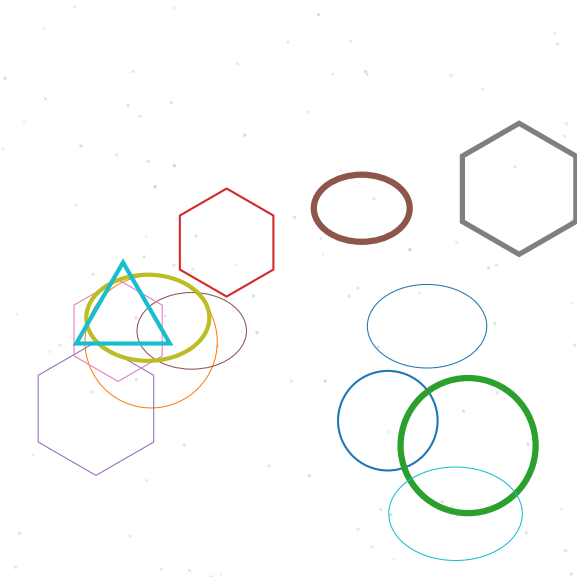[{"shape": "circle", "thickness": 1, "radius": 0.43, "center": [0.672, 0.271]}, {"shape": "oval", "thickness": 0.5, "radius": 0.52, "center": [0.739, 0.434]}, {"shape": "circle", "thickness": 0.5, "radius": 0.57, "center": [0.262, 0.407]}, {"shape": "circle", "thickness": 3, "radius": 0.58, "center": [0.811, 0.228]}, {"shape": "hexagon", "thickness": 1, "radius": 0.47, "center": [0.392, 0.579]}, {"shape": "hexagon", "thickness": 0.5, "radius": 0.58, "center": [0.166, 0.291]}, {"shape": "oval", "thickness": 3, "radius": 0.42, "center": [0.626, 0.639]}, {"shape": "oval", "thickness": 0.5, "radius": 0.47, "center": [0.332, 0.426]}, {"shape": "hexagon", "thickness": 0.5, "radius": 0.44, "center": [0.205, 0.427]}, {"shape": "hexagon", "thickness": 2.5, "radius": 0.57, "center": [0.899, 0.672]}, {"shape": "oval", "thickness": 2, "radius": 0.53, "center": [0.256, 0.449]}, {"shape": "triangle", "thickness": 2, "radius": 0.47, "center": [0.213, 0.451]}, {"shape": "oval", "thickness": 0.5, "radius": 0.58, "center": [0.789, 0.109]}]